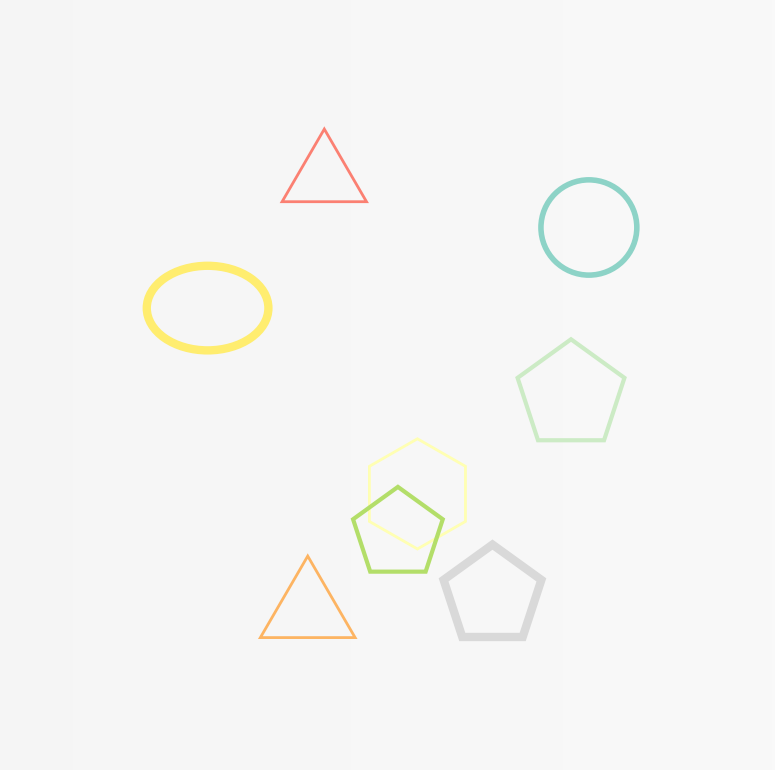[{"shape": "circle", "thickness": 2, "radius": 0.31, "center": [0.76, 0.705]}, {"shape": "hexagon", "thickness": 1, "radius": 0.36, "center": [0.539, 0.359]}, {"shape": "triangle", "thickness": 1, "radius": 0.31, "center": [0.418, 0.769]}, {"shape": "triangle", "thickness": 1, "radius": 0.35, "center": [0.397, 0.207]}, {"shape": "pentagon", "thickness": 1.5, "radius": 0.3, "center": [0.513, 0.307]}, {"shape": "pentagon", "thickness": 3, "radius": 0.33, "center": [0.635, 0.226]}, {"shape": "pentagon", "thickness": 1.5, "radius": 0.36, "center": [0.737, 0.487]}, {"shape": "oval", "thickness": 3, "radius": 0.39, "center": [0.268, 0.6]}]